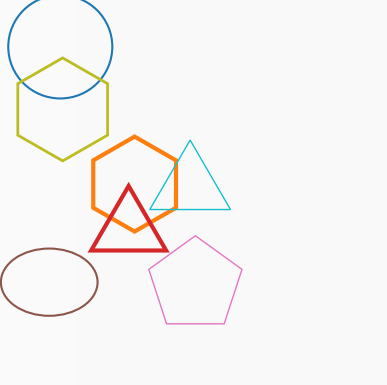[{"shape": "circle", "thickness": 1.5, "radius": 0.67, "center": [0.156, 0.879]}, {"shape": "hexagon", "thickness": 3, "radius": 0.62, "center": [0.347, 0.522]}, {"shape": "triangle", "thickness": 3, "radius": 0.56, "center": [0.332, 0.405]}, {"shape": "oval", "thickness": 1.5, "radius": 0.62, "center": [0.127, 0.267]}, {"shape": "pentagon", "thickness": 1, "radius": 0.63, "center": [0.504, 0.261]}, {"shape": "hexagon", "thickness": 2, "radius": 0.67, "center": [0.162, 0.716]}, {"shape": "triangle", "thickness": 1, "radius": 0.6, "center": [0.491, 0.516]}]